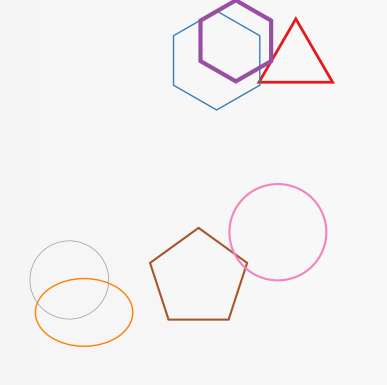[{"shape": "triangle", "thickness": 2, "radius": 0.55, "center": [0.763, 0.841]}, {"shape": "hexagon", "thickness": 1, "radius": 0.64, "center": [0.559, 0.843]}, {"shape": "hexagon", "thickness": 3, "radius": 0.53, "center": [0.609, 0.894]}, {"shape": "oval", "thickness": 1, "radius": 0.63, "center": [0.217, 0.189]}, {"shape": "pentagon", "thickness": 1.5, "radius": 0.66, "center": [0.512, 0.276]}, {"shape": "circle", "thickness": 1.5, "radius": 0.63, "center": [0.717, 0.397]}, {"shape": "circle", "thickness": 0.5, "radius": 0.51, "center": [0.179, 0.273]}]